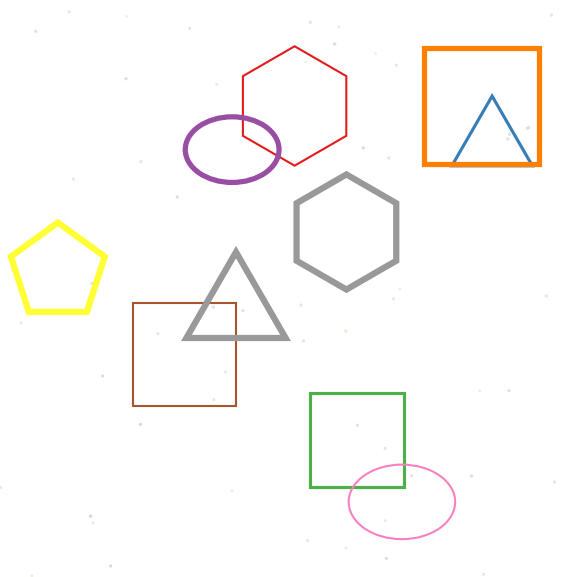[{"shape": "hexagon", "thickness": 1, "radius": 0.52, "center": [0.51, 0.816]}, {"shape": "triangle", "thickness": 1.5, "radius": 0.4, "center": [0.852, 0.752]}, {"shape": "square", "thickness": 1.5, "radius": 0.41, "center": [0.619, 0.237]}, {"shape": "oval", "thickness": 2.5, "radius": 0.41, "center": [0.402, 0.74]}, {"shape": "square", "thickness": 2.5, "radius": 0.5, "center": [0.834, 0.816]}, {"shape": "pentagon", "thickness": 3, "radius": 0.43, "center": [0.1, 0.528]}, {"shape": "square", "thickness": 1, "radius": 0.45, "center": [0.319, 0.386]}, {"shape": "oval", "thickness": 1, "radius": 0.46, "center": [0.696, 0.13]}, {"shape": "hexagon", "thickness": 3, "radius": 0.5, "center": [0.6, 0.597]}, {"shape": "triangle", "thickness": 3, "radius": 0.5, "center": [0.409, 0.463]}]